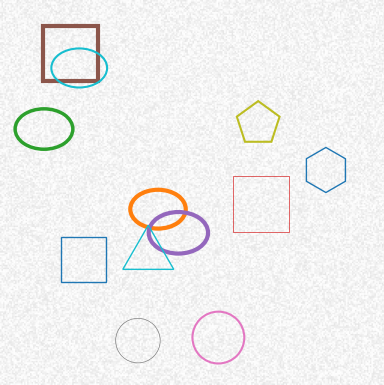[{"shape": "square", "thickness": 1, "radius": 0.29, "center": [0.216, 0.325]}, {"shape": "hexagon", "thickness": 1, "radius": 0.29, "center": [0.847, 0.558]}, {"shape": "oval", "thickness": 3, "radius": 0.36, "center": [0.41, 0.457]}, {"shape": "oval", "thickness": 2.5, "radius": 0.37, "center": [0.114, 0.665]}, {"shape": "square", "thickness": 0.5, "radius": 0.36, "center": [0.678, 0.471]}, {"shape": "oval", "thickness": 3, "radius": 0.39, "center": [0.463, 0.395]}, {"shape": "square", "thickness": 3, "radius": 0.36, "center": [0.183, 0.86]}, {"shape": "circle", "thickness": 1.5, "radius": 0.34, "center": [0.567, 0.123]}, {"shape": "circle", "thickness": 0.5, "radius": 0.29, "center": [0.358, 0.115]}, {"shape": "pentagon", "thickness": 1.5, "radius": 0.29, "center": [0.671, 0.679]}, {"shape": "triangle", "thickness": 1, "radius": 0.38, "center": [0.385, 0.339]}, {"shape": "oval", "thickness": 1.5, "radius": 0.36, "center": [0.206, 0.823]}]